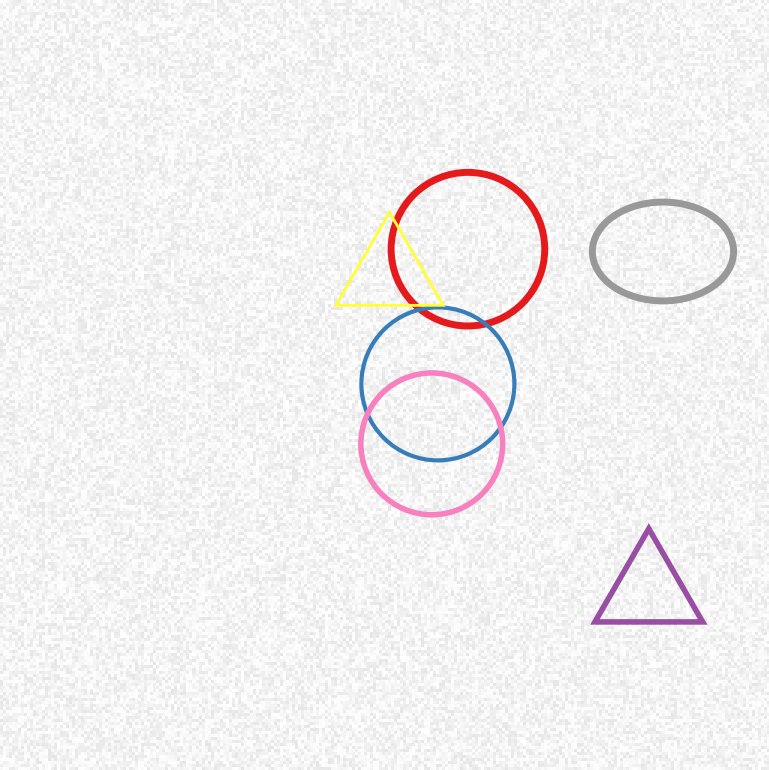[{"shape": "circle", "thickness": 2.5, "radius": 0.5, "center": [0.608, 0.676]}, {"shape": "circle", "thickness": 1.5, "radius": 0.5, "center": [0.569, 0.501]}, {"shape": "triangle", "thickness": 2, "radius": 0.4, "center": [0.843, 0.233]}, {"shape": "triangle", "thickness": 1, "radius": 0.4, "center": [0.506, 0.644]}, {"shape": "circle", "thickness": 2, "radius": 0.46, "center": [0.561, 0.424]}, {"shape": "oval", "thickness": 2.5, "radius": 0.46, "center": [0.861, 0.673]}]